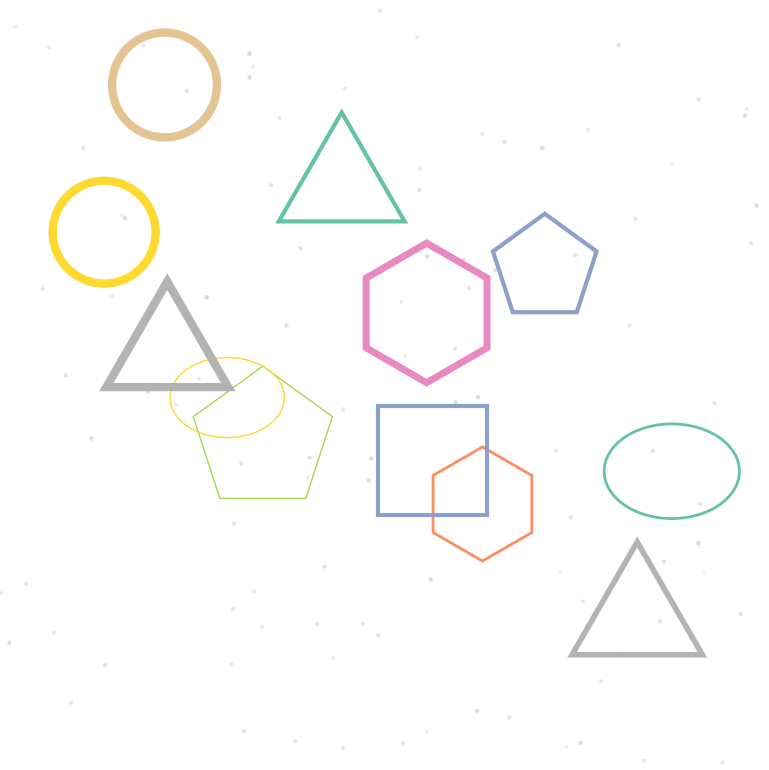[{"shape": "oval", "thickness": 1, "radius": 0.44, "center": [0.872, 0.388]}, {"shape": "triangle", "thickness": 1.5, "radius": 0.47, "center": [0.444, 0.76]}, {"shape": "hexagon", "thickness": 1, "radius": 0.37, "center": [0.627, 0.345]}, {"shape": "square", "thickness": 1.5, "radius": 0.36, "center": [0.562, 0.402]}, {"shape": "pentagon", "thickness": 1.5, "radius": 0.35, "center": [0.707, 0.652]}, {"shape": "hexagon", "thickness": 2.5, "radius": 0.45, "center": [0.554, 0.594]}, {"shape": "pentagon", "thickness": 0.5, "radius": 0.47, "center": [0.341, 0.43]}, {"shape": "circle", "thickness": 3, "radius": 0.33, "center": [0.135, 0.698]}, {"shape": "oval", "thickness": 0.5, "radius": 0.37, "center": [0.295, 0.484]}, {"shape": "circle", "thickness": 3, "radius": 0.34, "center": [0.214, 0.89]}, {"shape": "triangle", "thickness": 3, "radius": 0.46, "center": [0.217, 0.543]}, {"shape": "triangle", "thickness": 2, "radius": 0.49, "center": [0.828, 0.198]}]